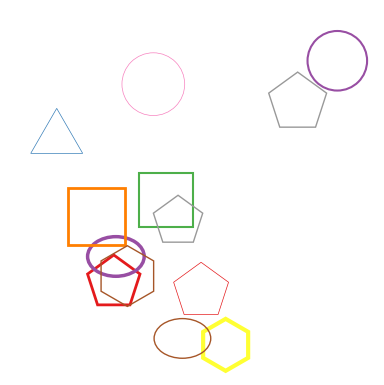[{"shape": "pentagon", "thickness": 2, "radius": 0.36, "center": [0.296, 0.266]}, {"shape": "pentagon", "thickness": 0.5, "radius": 0.37, "center": [0.522, 0.244]}, {"shape": "triangle", "thickness": 0.5, "radius": 0.39, "center": [0.147, 0.641]}, {"shape": "square", "thickness": 1.5, "radius": 0.35, "center": [0.431, 0.481]}, {"shape": "circle", "thickness": 1.5, "radius": 0.39, "center": [0.876, 0.842]}, {"shape": "oval", "thickness": 2.5, "radius": 0.37, "center": [0.301, 0.334]}, {"shape": "square", "thickness": 2, "radius": 0.37, "center": [0.25, 0.439]}, {"shape": "hexagon", "thickness": 3, "radius": 0.34, "center": [0.586, 0.104]}, {"shape": "hexagon", "thickness": 1, "radius": 0.39, "center": [0.331, 0.283]}, {"shape": "oval", "thickness": 1, "radius": 0.37, "center": [0.474, 0.121]}, {"shape": "circle", "thickness": 0.5, "radius": 0.41, "center": [0.398, 0.781]}, {"shape": "pentagon", "thickness": 1, "radius": 0.34, "center": [0.462, 0.425]}, {"shape": "pentagon", "thickness": 1, "radius": 0.4, "center": [0.773, 0.734]}]